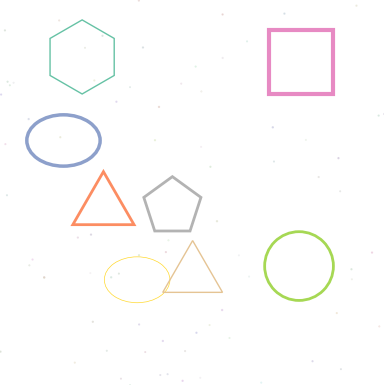[{"shape": "hexagon", "thickness": 1, "radius": 0.48, "center": [0.213, 0.852]}, {"shape": "triangle", "thickness": 2, "radius": 0.46, "center": [0.269, 0.462]}, {"shape": "oval", "thickness": 2.5, "radius": 0.48, "center": [0.165, 0.635]}, {"shape": "square", "thickness": 3, "radius": 0.41, "center": [0.781, 0.839]}, {"shape": "circle", "thickness": 2, "radius": 0.45, "center": [0.777, 0.309]}, {"shape": "oval", "thickness": 0.5, "radius": 0.43, "center": [0.356, 0.273]}, {"shape": "triangle", "thickness": 1, "radius": 0.45, "center": [0.5, 0.285]}, {"shape": "pentagon", "thickness": 2, "radius": 0.39, "center": [0.448, 0.463]}]